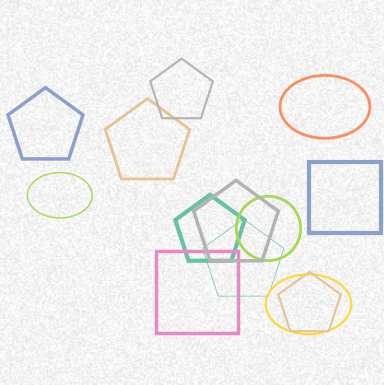[{"shape": "pentagon", "thickness": 3, "radius": 0.47, "center": [0.545, 0.399]}, {"shape": "pentagon", "thickness": 0.5, "radius": 0.55, "center": [0.632, 0.321]}, {"shape": "oval", "thickness": 2, "radius": 0.58, "center": [0.844, 0.722]}, {"shape": "pentagon", "thickness": 2.5, "radius": 0.51, "center": [0.118, 0.67]}, {"shape": "square", "thickness": 3, "radius": 0.47, "center": [0.896, 0.487]}, {"shape": "square", "thickness": 2.5, "radius": 0.53, "center": [0.512, 0.242]}, {"shape": "circle", "thickness": 2, "radius": 0.42, "center": [0.697, 0.407]}, {"shape": "oval", "thickness": 1, "radius": 0.42, "center": [0.155, 0.493]}, {"shape": "oval", "thickness": 1.5, "radius": 0.56, "center": [0.801, 0.21]}, {"shape": "pentagon", "thickness": 1.5, "radius": 0.43, "center": [0.804, 0.209]}, {"shape": "pentagon", "thickness": 2, "radius": 0.58, "center": [0.383, 0.628]}, {"shape": "pentagon", "thickness": 2.5, "radius": 0.58, "center": [0.613, 0.416]}, {"shape": "pentagon", "thickness": 1.5, "radius": 0.43, "center": [0.472, 0.762]}]